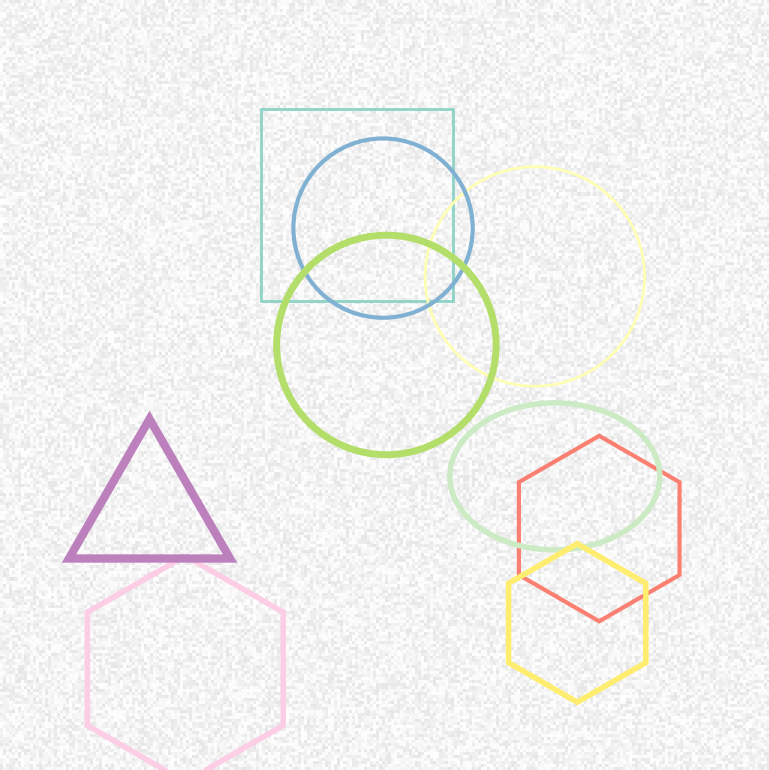[{"shape": "square", "thickness": 1, "radius": 0.62, "center": [0.464, 0.733]}, {"shape": "circle", "thickness": 1, "radius": 0.71, "center": [0.695, 0.641]}, {"shape": "hexagon", "thickness": 1.5, "radius": 0.6, "center": [0.778, 0.314]}, {"shape": "circle", "thickness": 1.5, "radius": 0.58, "center": [0.497, 0.704]}, {"shape": "circle", "thickness": 2.5, "radius": 0.71, "center": [0.502, 0.552]}, {"shape": "hexagon", "thickness": 2, "radius": 0.73, "center": [0.241, 0.131]}, {"shape": "triangle", "thickness": 3, "radius": 0.6, "center": [0.194, 0.335]}, {"shape": "oval", "thickness": 2, "radius": 0.68, "center": [0.72, 0.381]}, {"shape": "hexagon", "thickness": 2, "radius": 0.51, "center": [0.75, 0.191]}]